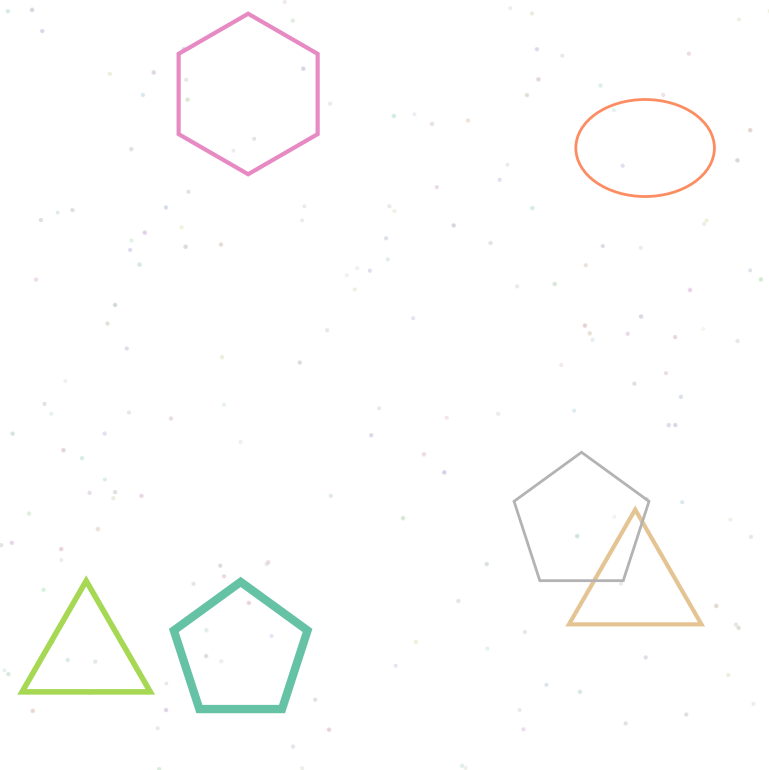[{"shape": "pentagon", "thickness": 3, "radius": 0.46, "center": [0.313, 0.153]}, {"shape": "oval", "thickness": 1, "radius": 0.45, "center": [0.838, 0.808]}, {"shape": "hexagon", "thickness": 1.5, "radius": 0.52, "center": [0.322, 0.878]}, {"shape": "triangle", "thickness": 2, "radius": 0.48, "center": [0.112, 0.15]}, {"shape": "triangle", "thickness": 1.5, "radius": 0.5, "center": [0.825, 0.239]}, {"shape": "pentagon", "thickness": 1, "radius": 0.46, "center": [0.755, 0.32]}]